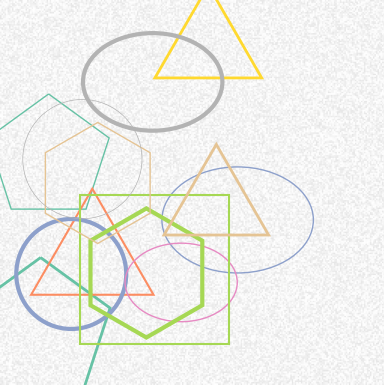[{"shape": "pentagon", "thickness": 2, "radius": 0.95, "center": [0.105, 0.141]}, {"shape": "pentagon", "thickness": 1, "radius": 0.83, "center": [0.126, 0.591]}, {"shape": "triangle", "thickness": 1.5, "radius": 0.92, "center": [0.24, 0.326]}, {"shape": "circle", "thickness": 3, "radius": 0.71, "center": [0.185, 0.288]}, {"shape": "oval", "thickness": 1, "radius": 0.98, "center": [0.617, 0.429]}, {"shape": "oval", "thickness": 1, "radius": 0.73, "center": [0.471, 0.266]}, {"shape": "hexagon", "thickness": 3, "radius": 0.84, "center": [0.38, 0.291]}, {"shape": "square", "thickness": 1.5, "radius": 0.97, "center": [0.401, 0.3]}, {"shape": "triangle", "thickness": 2, "radius": 0.8, "center": [0.541, 0.878]}, {"shape": "hexagon", "thickness": 1, "radius": 0.79, "center": [0.254, 0.525]}, {"shape": "triangle", "thickness": 2, "radius": 0.78, "center": [0.562, 0.468]}, {"shape": "circle", "thickness": 0.5, "radius": 0.77, "center": [0.214, 0.587]}, {"shape": "oval", "thickness": 3, "radius": 0.91, "center": [0.397, 0.787]}]